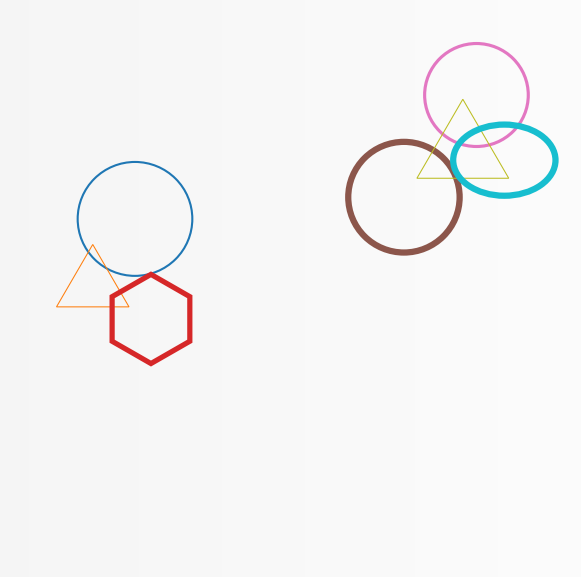[{"shape": "circle", "thickness": 1, "radius": 0.49, "center": [0.232, 0.62]}, {"shape": "triangle", "thickness": 0.5, "radius": 0.36, "center": [0.16, 0.504]}, {"shape": "hexagon", "thickness": 2.5, "radius": 0.39, "center": [0.26, 0.447]}, {"shape": "circle", "thickness": 3, "radius": 0.48, "center": [0.695, 0.658]}, {"shape": "circle", "thickness": 1.5, "radius": 0.45, "center": [0.82, 0.835]}, {"shape": "triangle", "thickness": 0.5, "radius": 0.46, "center": [0.796, 0.736]}, {"shape": "oval", "thickness": 3, "radius": 0.44, "center": [0.868, 0.722]}]